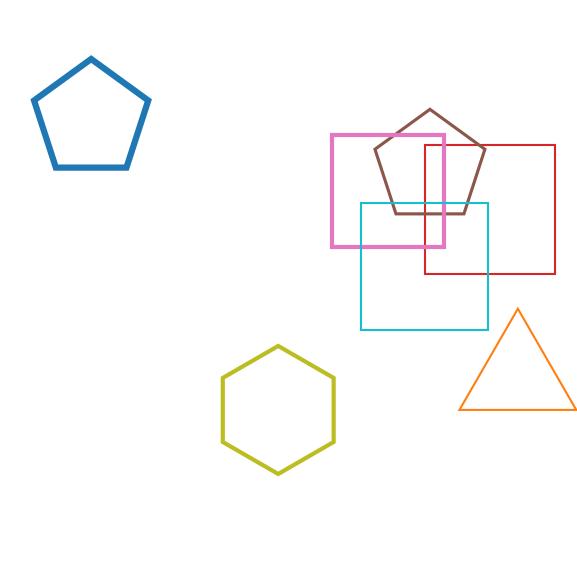[{"shape": "pentagon", "thickness": 3, "radius": 0.52, "center": [0.158, 0.793]}, {"shape": "triangle", "thickness": 1, "radius": 0.58, "center": [0.897, 0.348]}, {"shape": "square", "thickness": 1, "radius": 0.56, "center": [0.849, 0.637]}, {"shape": "pentagon", "thickness": 1.5, "radius": 0.5, "center": [0.744, 0.71]}, {"shape": "square", "thickness": 2, "radius": 0.49, "center": [0.672, 0.668]}, {"shape": "hexagon", "thickness": 2, "radius": 0.55, "center": [0.482, 0.289]}, {"shape": "square", "thickness": 1, "radius": 0.55, "center": [0.735, 0.538]}]